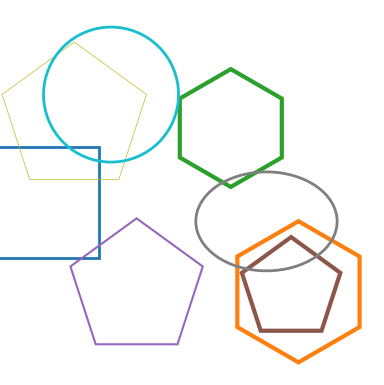[{"shape": "square", "thickness": 2, "radius": 0.72, "center": [0.113, 0.475]}, {"shape": "hexagon", "thickness": 3, "radius": 0.92, "center": [0.775, 0.242]}, {"shape": "hexagon", "thickness": 3, "radius": 0.76, "center": [0.599, 0.667]}, {"shape": "pentagon", "thickness": 1.5, "radius": 0.9, "center": [0.355, 0.252]}, {"shape": "pentagon", "thickness": 3, "radius": 0.67, "center": [0.756, 0.25]}, {"shape": "oval", "thickness": 2, "radius": 0.92, "center": [0.692, 0.425]}, {"shape": "pentagon", "thickness": 0.5, "radius": 0.99, "center": [0.193, 0.694]}, {"shape": "circle", "thickness": 2, "radius": 0.88, "center": [0.288, 0.754]}]